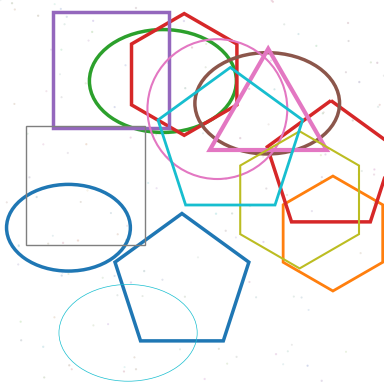[{"shape": "pentagon", "thickness": 2.5, "radius": 0.91, "center": [0.473, 0.263]}, {"shape": "oval", "thickness": 2.5, "radius": 0.8, "center": [0.178, 0.409]}, {"shape": "hexagon", "thickness": 2, "radius": 0.75, "center": [0.865, 0.393]}, {"shape": "oval", "thickness": 2.5, "radius": 0.95, "center": [0.423, 0.79]}, {"shape": "hexagon", "thickness": 2.5, "radius": 0.79, "center": [0.478, 0.807]}, {"shape": "pentagon", "thickness": 2.5, "radius": 0.87, "center": [0.86, 0.565]}, {"shape": "square", "thickness": 2.5, "radius": 0.75, "center": [0.288, 0.819]}, {"shape": "oval", "thickness": 2.5, "radius": 0.94, "center": [0.694, 0.732]}, {"shape": "triangle", "thickness": 3, "radius": 0.88, "center": [0.697, 0.698]}, {"shape": "circle", "thickness": 1.5, "radius": 0.91, "center": [0.565, 0.717]}, {"shape": "square", "thickness": 1, "radius": 0.77, "center": [0.222, 0.517]}, {"shape": "hexagon", "thickness": 1.5, "radius": 0.89, "center": [0.778, 0.481]}, {"shape": "pentagon", "thickness": 2, "radius": 0.99, "center": [0.598, 0.627]}, {"shape": "oval", "thickness": 0.5, "radius": 0.9, "center": [0.333, 0.136]}]